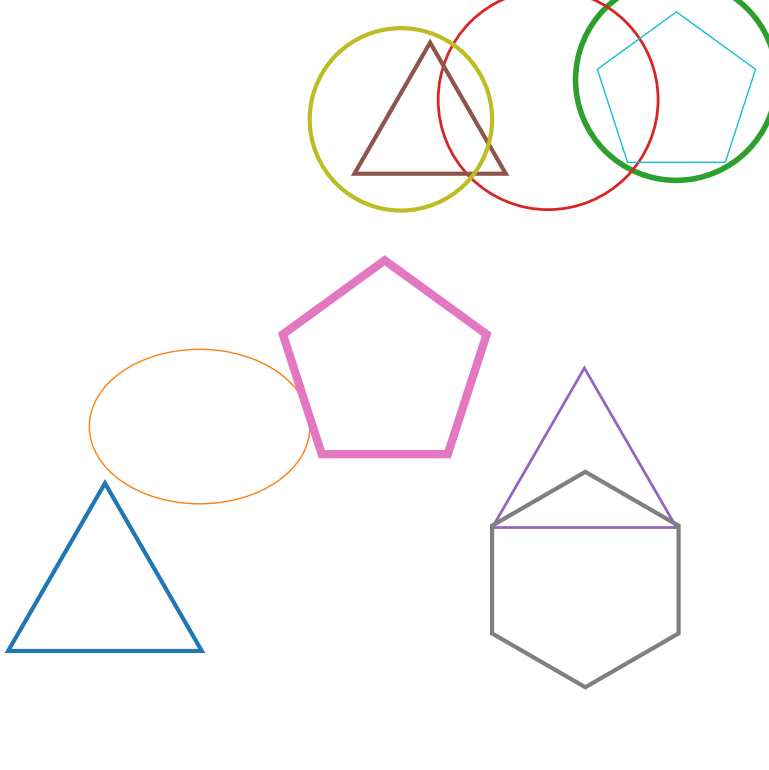[{"shape": "triangle", "thickness": 1.5, "radius": 0.73, "center": [0.136, 0.227]}, {"shape": "oval", "thickness": 0.5, "radius": 0.72, "center": [0.259, 0.446]}, {"shape": "circle", "thickness": 2, "radius": 0.65, "center": [0.878, 0.896]}, {"shape": "circle", "thickness": 1, "radius": 0.71, "center": [0.712, 0.871]}, {"shape": "triangle", "thickness": 1, "radius": 0.69, "center": [0.759, 0.384]}, {"shape": "triangle", "thickness": 1.5, "radius": 0.57, "center": [0.559, 0.831]}, {"shape": "pentagon", "thickness": 3, "radius": 0.7, "center": [0.5, 0.523]}, {"shape": "hexagon", "thickness": 1.5, "radius": 0.7, "center": [0.76, 0.247]}, {"shape": "circle", "thickness": 1.5, "radius": 0.59, "center": [0.521, 0.845]}, {"shape": "pentagon", "thickness": 0.5, "radius": 0.54, "center": [0.878, 0.877]}]